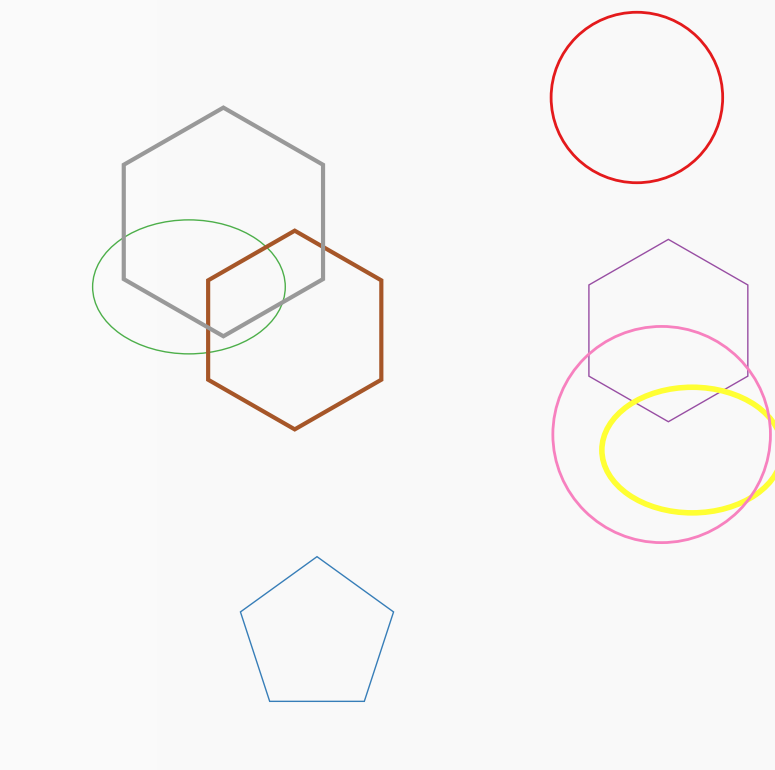[{"shape": "circle", "thickness": 1, "radius": 0.55, "center": [0.822, 0.873]}, {"shape": "pentagon", "thickness": 0.5, "radius": 0.52, "center": [0.409, 0.173]}, {"shape": "oval", "thickness": 0.5, "radius": 0.62, "center": [0.244, 0.627]}, {"shape": "hexagon", "thickness": 0.5, "radius": 0.59, "center": [0.862, 0.571]}, {"shape": "oval", "thickness": 2, "radius": 0.58, "center": [0.893, 0.416]}, {"shape": "hexagon", "thickness": 1.5, "radius": 0.65, "center": [0.38, 0.571]}, {"shape": "circle", "thickness": 1, "radius": 0.7, "center": [0.854, 0.436]}, {"shape": "hexagon", "thickness": 1.5, "radius": 0.74, "center": [0.288, 0.712]}]